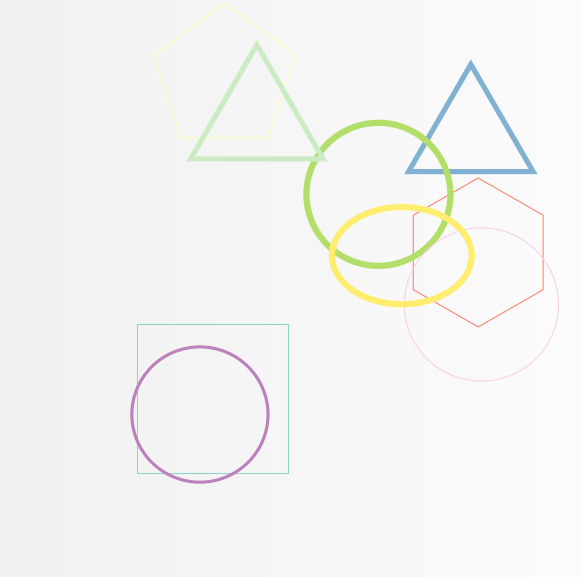[{"shape": "square", "thickness": 0.5, "radius": 0.65, "center": [0.366, 0.309]}, {"shape": "pentagon", "thickness": 0.5, "radius": 0.64, "center": [0.387, 0.864]}, {"shape": "hexagon", "thickness": 0.5, "radius": 0.64, "center": [0.823, 0.562]}, {"shape": "triangle", "thickness": 2.5, "radius": 0.62, "center": [0.81, 0.764]}, {"shape": "circle", "thickness": 3, "radius": 0.62, "center": [0.651, 0.663]}, {"shape": "circle", "thickness": 0.5, "radius": 0.66, "center": [0.828, 0.472]}, {"shape": "circle", "thickness": 1.5, "radius": 0.59, "center": [0.344, 0.281]}, {"shape": "triangle", "thickness": 2.5, "radius": 0.66, "center": [0.442, 0.79]}, {"shape": "oval", "thickness": 3, "radius": 0.6, "center": [0.691, 0.557]}]